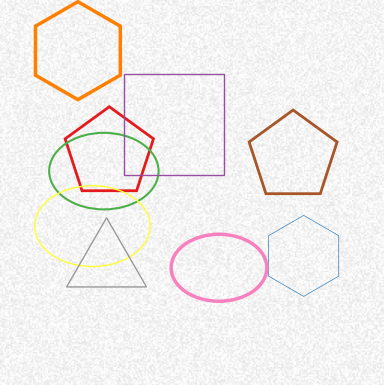[{"shape": "pentagon", "thickness": 2, "radius": 0.6, "center": [0.284, 0.602]}, {"shape": "hexagon", "thickness": 0.5, "radius": 0.53, "center": [0.789, 0.335]}, {"shape": "oval", "thickness": 1.5, "radius": 0.71, "center": [0.27, 0.556]}, {"shape": "square", "thickness": 1, "radius": 0.65, "center": [0.452, 0.677]}, {"shape": "hexagon", "thickness": 2.5, "radius": 0.64, "center": [0.202, 0.868]}, {"shape": "oval", "thickness": 1, "radius": 0.75, "center": [0.24, 0.413]}, {"shape": "pentagon", "thickness": 2, "radius": 0.6, "center": [0.761, 0.594]}, {"shape": "oval", "thickness": 2.5, "radius": 0.62, "center": [0.569, 0.305]}, {"shape": "triangle", "thickness": 1, "radius": 0.6, "center": [0.277, 0.315]}]